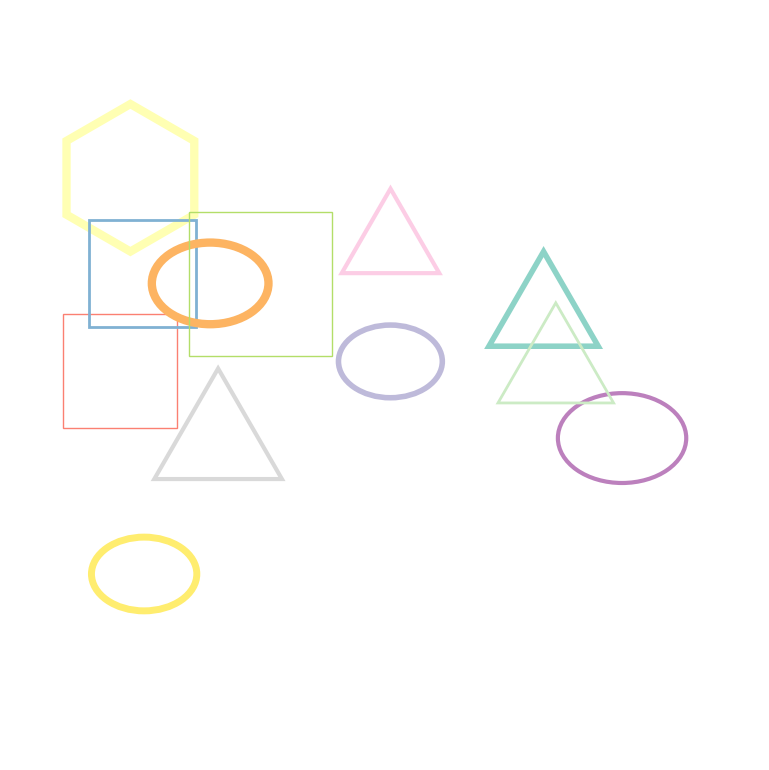[{"shape": "triangle", "thickness": 2, "radius": 0.41, "center": [0.706, 0.591]}, {"shape": "hexagon", "thickness": 3, "radius": 0.48, "center": [0.169, 0.769]}, {"shape": "oval", "thickness": 2, "radius": 0.34, "center": [0.507, 0.531]}, {"shape": "square", "thickness": 0.5, "radius": 0.37, "center": [0.156, 0.518]}, {"shape": "square", "thickness": 1, "radius": 0.35, "center": [0.185, 0.644]}, {"shape": "oval", "thickness": 3, "radius": 0.38, "center": [0.273, 0.632]}, {"shape": "square", "thickness": 0.5, "radius": 0.47, "center": [0.338, 0.631]}, {"shape": "triangle", "thickness": 1.5, "radius": 0.37, "center": [0.507, 0.682]}, {"shape": "triangle", "thickness": 1.5, "radius": 0.48, "center": [0.283, 0.426]}, {"shape": "oval", "thickness": 1.5, "radius": 0.42, "center": [0.808, 0.431]}, {"shape": "triangle", "thickness": 1, "radius": 0.43, "center": [0.722, 0.52]}, {"shape": "oval", "thickness": 2.5, "radius": 0.34, "center": [0.187, 0.255]}]